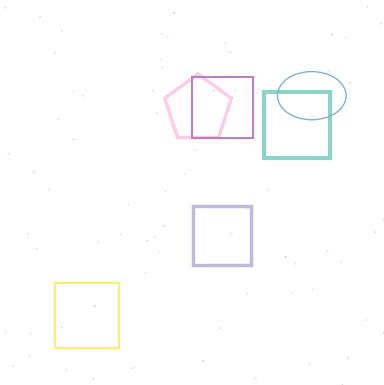[{"shape": "square", "thickness": 3, "radius": 0.43, "center": [0.771, 0.676]}, {"shape": "square", "thickness": 2.5, "radius": 0.38, "center": [0.577, 0.388]}, {"shape": "oval", "thickness": 1, "radius": 0.45, "center": [0.81, 0.751]}, {"shape": "pentagon", "thickness": 2.5, "radius": 0.46, "center": [0.514, 0.717]}, {"shape": "square", "thickness": 1.5, "radius": 0.4, "center": [0.578, 0.722]}, {"shape": "square", "thickness": 1.5, "radius": 0.42, "center": [0.226, 0.18]}]